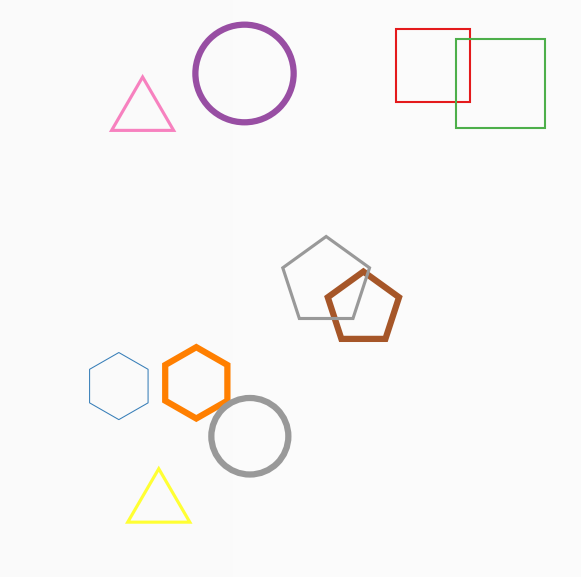[{"shape": "square", "thickness": 1, "radius": 0.32, "center": [0.745, 0.886]}, {"shape": "hexagon", "thickness": 0.5, "radius": 0.29, "center": [0.204, 0.331]}, {"shape": "square", "thickness": 1, "radius": 0.38, "center": [0.861, 0.855]}, {"shape": "circle", "thickness": 3, "radius": 0.42, "center": [0.421, 0.872]}, {"shape": "hexagon", "thickness": 3, "radius": 0.31, "center": [0.338, 0.336]}, {"shape": "triangle", "thickness": 1.5, "radius": 0.31, "center": [0.273, 0.126]}, {"shape": "pentagon", "thickness": 3, "radius": 0.32, "center": [0.625, 0.464]}, {"shape": "triangle", "thickness": 1.5, "radius": 0.31, "center": [0.245, 0.804]}, {"shape": "pentagon", "thickness": 1.5, "radius": 0.39, "center": [0.561, 0.511]}, {"shape": "circle", "thickness": 3, "radius": 0.33, "center": [0.43, 0.244]}]